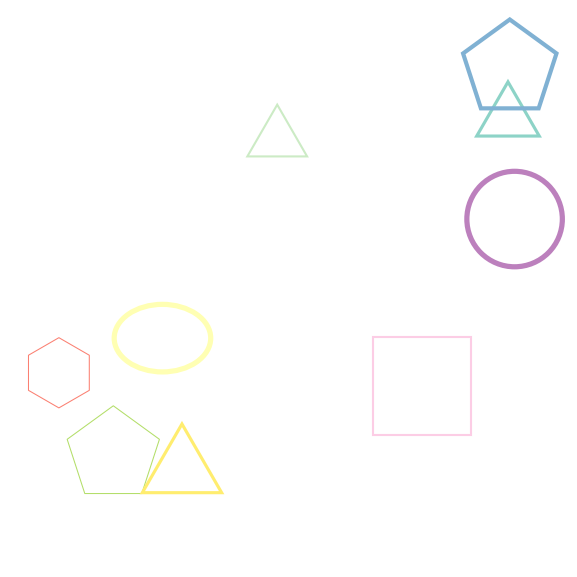[{"shape": "triangle", "thickness": 1.5, "radius": 0.31, "center": [0.88, 0.795]}, {"shape": "oval", "thickness": 2.5, "radius": 0.42, "center": [0.281, 0.414]}, {"shape": "hexagon", "thickness": 0.5, "radius": 0.3, "center": [0.102, 0.354]}, {"shape": "pentagon", "thickness": 2, "radius": 0.43, "center": [0.883, 0.88]}, {"shape": "pentagon", "thickness": 0.5, "radius": 0.42, "center": [0.196, 0.212]}, {"shape": "square", "thickness": 1, "radius": 0.42, "center": [0.73, 0.331]}, {"shape": "circle", "thickness": 2.5, "radius": 0.41, "center": [0.891, 0.62]}, {"shape": "triangle", "thickness": 1, "radius": 0.3, "center": [0.48, 0.758]}, {"shape": "triangle", "thickness": 1.5, "radius": 0.4, "center": [0.315, 0.186]}]